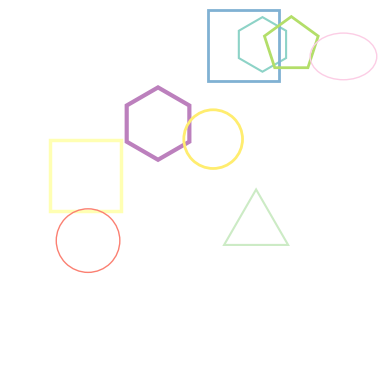[{"shape": "hexagon", "thickness": 1.5, "radius": 0.35, "center": [0.682, 0.885]}, {"shape": "square", "thickness": 2.5, "radius": 0.46, "center": [0.222, 0.545]}, {"shape": "circle", "thickness": 1, "radius": 0.41, "center": [0.229, 0.375]}, {"shape": "square", "thickness": 2, "radius": 0.46, "center": [0.632, 0.882]}, {"shape": "pentagon", "thickness": 2, "radius": 0.37, "center": [0.757, 0.884]}, {"shape": "oval", "thickness": 1, "radius": 0.43, "center": [0.892, 0.853]}, {"shape": "hexagon", "thickness": 3, "radius": 0.47, "center": [0.41, 0.679]}, {"shape": "triangle", "thickness": 1.5, "radius": 0.48, "center": [0.665, 0.412]}, {"shape": "circle", "thickness": 2, "radius": 0.38, "center": [0.554, 0.639]}]